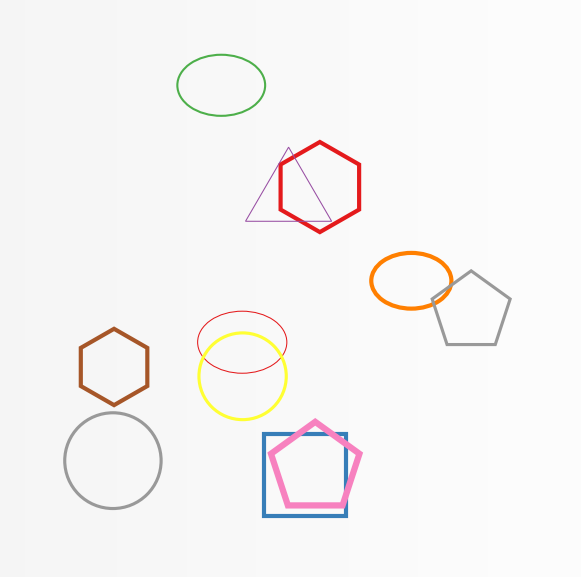[{"shape": "oval", "thickness": 0.5, "radius": 0.38, "center": [0.417, 0.407]}, {"shape": "hexagon", "thickness": 2, "radius": 0.39, "center": [0.55, 0.675]}, {"shape": "square", "thickness": 2, "radius": 0.35, "center": [0.524, 0.177]}, {"shape": "oval", "thickness": 1, "radius": 0.38, "center": [0.381, 0.851]}, {"shape": "triangle", "thickness": 0.5, "radius": 0.43, "center": [0.496, 0.659]}, {"shape": "oval", "thickness": 2, "radius": 0.34, "center": [0.708, 0.513]}, {"shape": "circle", "thickness": 1.5, "radius": 0.38, "center": [0.417, 0.348]}, {"shape": "hexagon", "thickness": 2, "radius": 0.33, "center": [0.196, 0.364]}, {"shape": "pentagon", "thickness": 3, "radius": 0.4, "center": [0.542, 0.189]}, {"shape": "circle", "thickness": 1.5, "radius": 0.41, "center": [0.194, 0.201]}, {"shape": "pentagon", "thickness": 1.5, "radius": 0.35, "center": [0.811, 0.46]}]